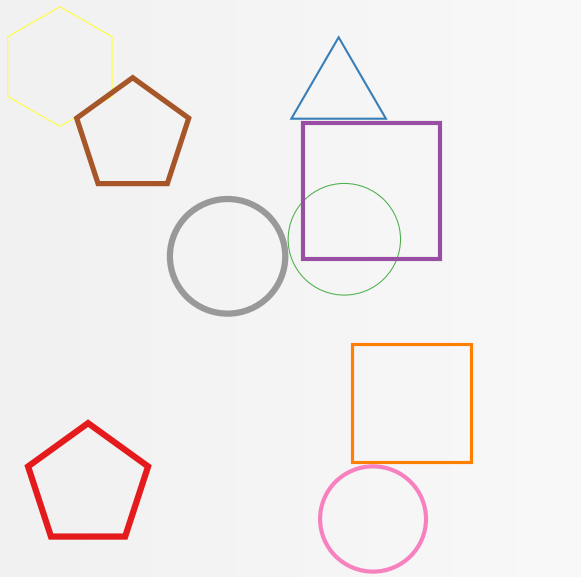[{"shape": "pentagon", "thickness": 3, "radius": 0.54, "center": [0.152, 0.158]}, {"shape": "triangle", "thickness": 1, "radius": 0.47, "center": [0.583, 0.841]}, {"shape": "circle", "thickness": 0.5, "radius": 0.48, "center": [0.592, 0.585]}, {"shape": "square", "thickness": 2, "radius": 0.59, "center": [0.639, 0.668]}, {"shape": "square", "thickness": 1.5, "radius": 0.51, "center": [0.707, 0.302]}, {"shape": "hexagon", "thickness": 0.5, "radius": 0.52, "center": [0.103, 0.884]}, {"shape": "pentagon", "thickness": 2.5, "radius": 0.51, "center": [0.228, 0.763]}, {"shape": "circle", "thickness": 2, "radius": 0.46, "center": [0.642, 0.1]}, {"shape": "circle", "thickness": 3, "radius": 0.5, "center": [0.392, 0.555]}]